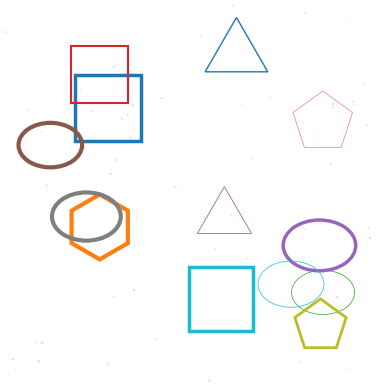[{"shape": "triangle", "thickness": 1, "radius": 0.47, "center": [0.614, 0.86]}, {"shape": "square", "thickness": 2.5, "radius": 0.43, "center": [0.281, 0.719]}, {"shape": "hexagon", "thickness": 3, "radius": 0.42, "center": [0.259, 0.411]}, {"shape": "oval", "thickness": 0.5, "radius": 0.41, "center": [0.839, 0.24]}, {"shape": "square", "thickness": 1.5, "radius": 0.37, "center": [0.259, 0.806]}, {"shape": "oval", "thickness": 2.5, "radius": 0.47, "center": [0.83, 0.363]}, {"shape": "oval", "thickness": 3, "radius": 0.41, "center": [0.131, 0.623]}, {"shape": "triangle", "thickness": 0.5, "radius": 0.41, "center": [0.583, 0.434]}, {"shape": "pentagon", "thickness": 0.5, "radius": 0.41, "center": [0.838, 0.683]}, {"shape": "oval", "thickness": 3, "radius": 0.45, "center": [0.224, 0.438]}, {"shape": "pentagon", "thickness": 2, "radius": 0.35, "center": [0.832, 0.154]}, {"shape": "square", "thickness": 2.5, "radius": 0.42, "center": [0.573, 0.223]}, {"shape": "oval", "thickness": 0.5, "radius": 0.43, "center": [0.756, 0.262]}]